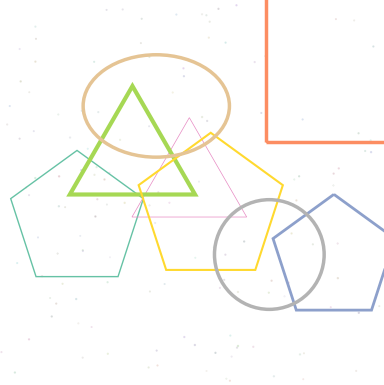[{"shape": "pentagon", "thickness": 1, "radius": 0.91, "center": [0.2, 0.428]}, {"shape": "square", "thickness": 2.5, "radius": 0.99, "center": [0.888, 0.828]}, {"shape": "pentagon", "thickness": 2, "radius": 0.83, "center": [0.867, 0.329]}, {"shape": "triangle", "thickness": 0.5, "radius": 0.86, "center": [0.492, 0.522]}, {"shape": "triangle", "thickness": 3, "radius": 0.94, "center": [0.344, 0.589]}, {"shape": "pentagon", "thickness": 1.5, "radius": 0.98, "center": [0.547, 0.458]}, {"shape": "oval", "thickness": 2.5, "radius": 0.95, "center": [0.406, 0.725]}, {"shape": "circle", "thickness": 2.5, "radius": 0.71, "center": [0.7, 0.339]}]